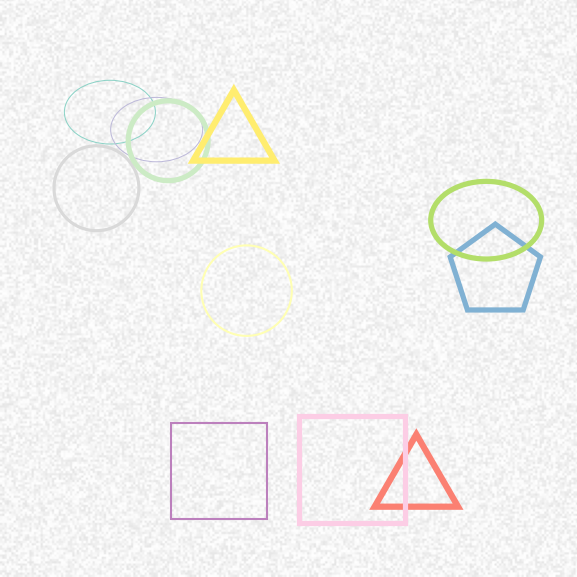[{"shape": "oval", "thickness": 0.5, "radius": 0.39, "center": [0.19, 0.805]}, {"shape": "circle", "thickness": 1, "radius": 0.39, "center": [0.427, 0.496]}, {"shape": "oval", "thickness": 0.5, "radius": 0.4, "center": [0.271, 0.775]}, {"shape": "triangle", "thickness": 3, "radius": 0.42, "center": [0.721, 0.163]}, {"shape": "pentagon", "thickness": 2.5, "radius": 0.41, "center": [0.858, 0.529]}, {"shape": "oval", "thickness": 2.5, "radius": 0.48, "center": [0.842, 0.618]}, {"shape": "square", "thickness": 2.5, "radius": 0.46, "center": [0.61, 0.186]}, {"shape": "circle", "thickness": 1.5, "radius": 0.37, "center": [0.167, 0.673]}, {"shape": "square", "thickness": 1, "radius": 0.41, "center": [0.379, 0.183]}, {"shape": "circle", "thickness": 2.5, "radius": 0.35, "center": [0.291, 0.755]}, {"shape": "triangle", "thickness": 3, "radius": 0.41, "center": [0.405, 0.762]}]